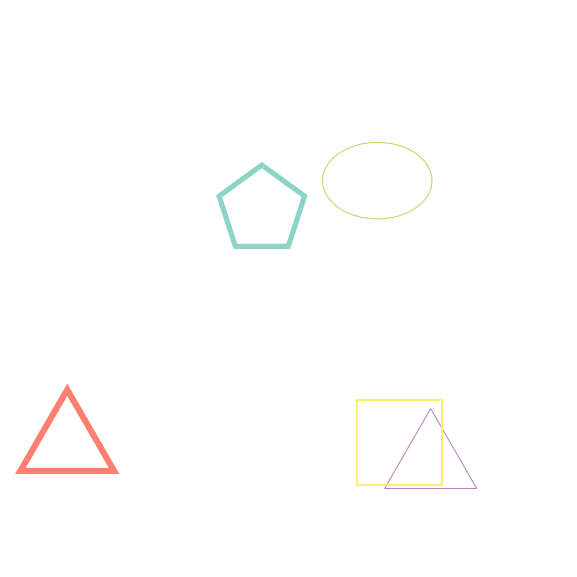[{"shape": "pentagon", "thickness": 2.5, "radius": 0.39, "center": [0.453, 0.635]}, {"shape": "triangle", "thickness": 3, "radius": 0.47, "center": [0.116, 0.231]}, {"shape": "oval", "thickness": 0.5, "radius": 0.47, "center": [0.653, 0.686]}, {"shape": "triangle", "thickness": 0.5, "radius": 0.46, "center": [0.746, 0.199]}, {"shape": "square", "thickness": 1, "radius": 0.37, "center": [0.692, 0.233]}]